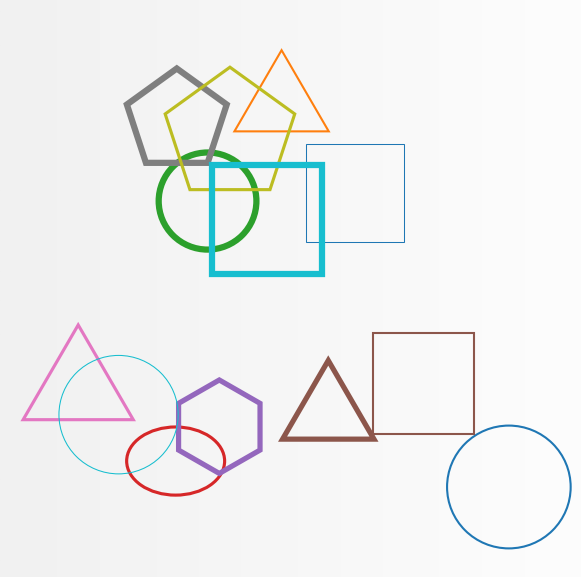[{"shape": "square", "thickness": 0.5, "radius": 0.42, "center": [0.611, 0.664]}, {"shape": "circle", "thickness": 1, "radius": 0.53, "center": [0.875, 0.156]}, {"shape": "triangle", "thickness": 1, "radius": 0.47, "center": [0.484, 0.819]}, {"shape": "circle", "thickness": 3, "radius": 0.42, "center": [0.357, 0.651]}, {"shape": "oval", "thickness": 1.5, "radius": 0.42, "center": [0.302, 0.201]}, {"shape": "hexagon", "thickness": 2.5, "radius": 0.4, "center": [0.377, 0.26]}, {"shape": "triangle", "thickness": 2.5, "radius": 0.45, "center": [0.565, 0.284]}, {"shape": "square", "thickness": 1, "radius": 0.43, "center": [0.729, 0.335]}, {"shape": "triangle", "thickness": 1.5, "radius": 0.55, "center": [0.135, 0.327]}, {"shape": "pentagon", "thickness": 3, "radius": 0.45, "center": [0.304, 0.79]}, {"shape": "pentagon", "thickness": 1.5, "radius": 0.59, "center": [0.396, 0.766]}, {"shape": "circle", "thickness": 0.5, "radius": 0.51, "center": [0.204, 0.281]}, {"shape": "square", "thickness": 3, "radius": 0.47, "center": [0.459, 0.619]}]